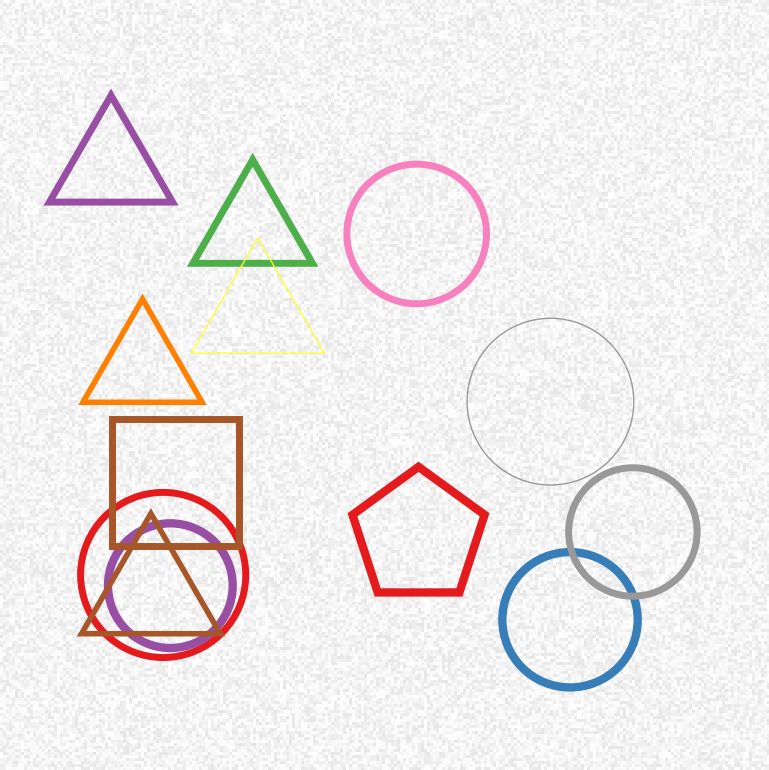[{"shape": "pentagon", "thickness": 3, "radius": 0.45, "center": [0.544, 0.304]}, {"shape": "circle", "thickness": 2.5, "radius": 0.54, "center": [0.212, 0.253]}, {"shape": "circle", "thickness": 3, "radius": 0.44, "center": [0.74, 0.195]}, {"shape": "triangle", "thickness": 2.5, "radius": 0.45, "center": [0.328, 0.703]}, {"shape": "circle", "thickness": 3, "radius": 0.4, "center": [0.221, 0.239]}, {"shape": "triangle", "thickness": 2.5, "radius": 0.46, "center": [0.144, 0.784]}, {"shape": "triangle", "thickness": 2, "radius": 0.45, "center": [0.185, 0.522]}, {"shape": "triangle", "thickness": 0.5, "radius": 0.5, "center": [0.335, 0.591]}, {"shape": "triangle", "thickness": 2, "radius": 0.52, "center": [0.196, 0.229]}, {"shape": "square", "thickness": 2.5, "radius": 0.41, "center": [0.228, 0.374]}, {"shape": "circle", "thickness": 2.5, "radius": 0.45, "center": [0.541, 0.696]}, {"shape": "circle", "thickness": 2.5, "radius": 0.42, "center": [0.822, 0.309]}, {"shape": "circle", "thickness": 0.5, "radius": 0.54, "center": [0.715, 0.478]}]